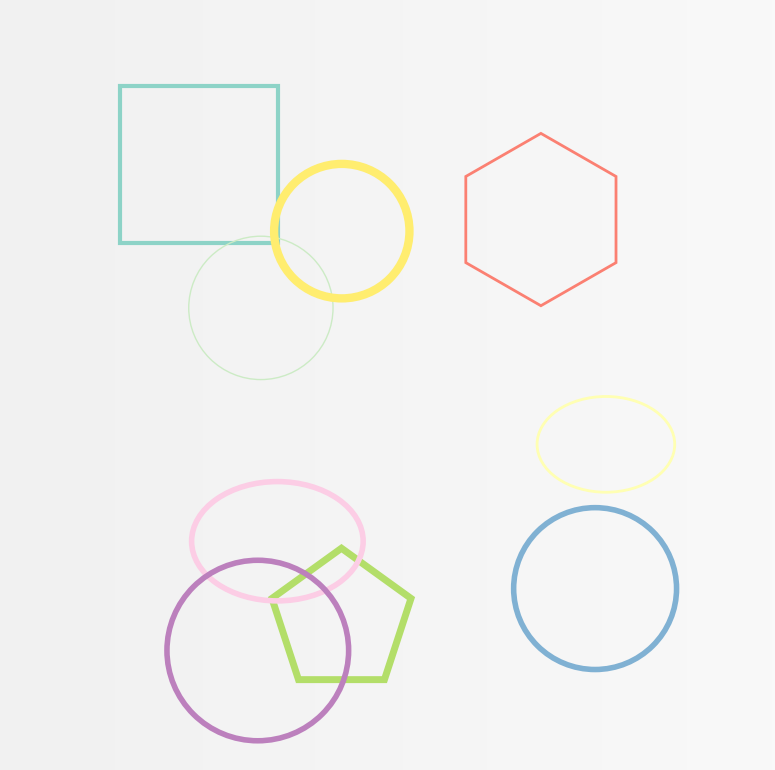[{"shape": "square", "thickness": 1.5, "radius": 0.51, "center": [0.257, 0.786]}, {"shape": "oval", "thickness": 1, "radius": 0.44, "center": [0.782, 0.423]}, {"shape": "hexagon", "thickness": 1, "radius": 0.56, "center": [0.698, 0.715]}, {"shape": "circle", "thickness": 2, "radius": 0.53, "center": [0.768, 0.236]}, {"shape": "pentagon", "thickness": 2.5, "radius": 0.47, "center": [0.441, 0.194]}, {"shape": "oval", "thickness": 2, "radius": 0.55, "center": [0.358, 0.297]}, {"shape": "circle", "thickness": 2, "radius": 0.59, "center": [0.333, 0.155]}, {"shape": "circle", "thickness": 0.5, "radius": 0.47, "center": [0.337, 0.6]}, {"shape": "circle", "thickness": 3, "radius": 0.44, "center": [0.441, 0.7]}]